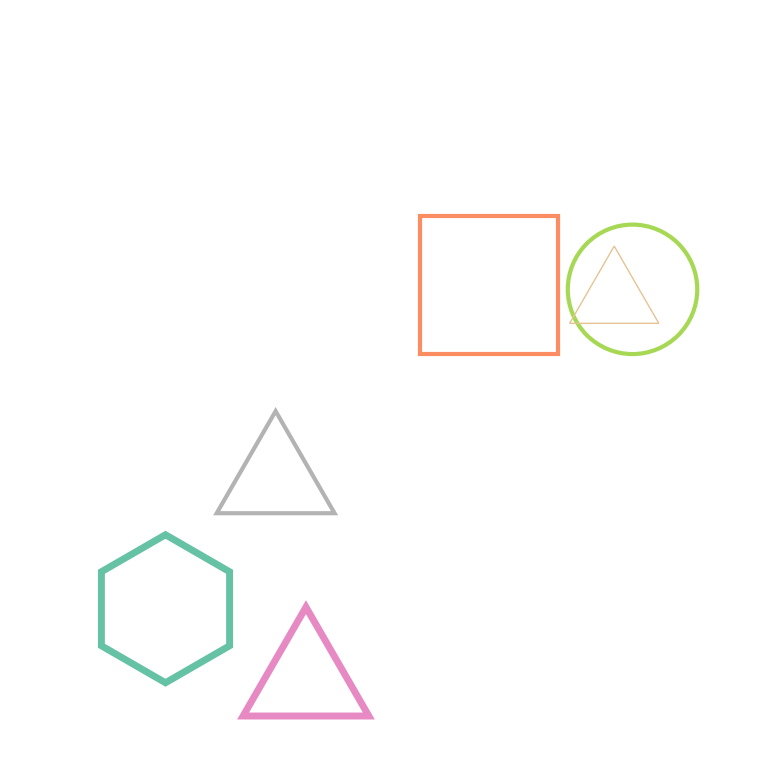[{"shape": "hexagon", "thickness": 2.5, "radius": 0.48, "center": [0.215, 0.209]}, {"shape": "square", "thickness": 1.5, "radius": 0.45, "center": [0.635, 0.63]}, {"shape": "triangle", "thickness": 2.5, "radius": 0.47, "center": [0.397, 0.117]}, {"shape": "circle", "thickness": 1.5, "radius": 0.42, "center": [0.821, 0.624]}, {"shape": "triangle", "thickness": 0.5, "radius": 0.33, "center": [0.798, 0.614]}, {"shape": "triangle", "thickness": 1.5, "radius": 0.44, "center": [0.358, 0.378]}]